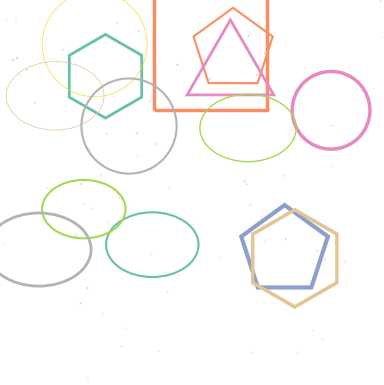[{"shape": "oval", "thickness": 1.5, "radius": 0.6, "center": [0.396, 0.365]}, {"shape": "hexagon", "thickness": 2, "radius": 0.54, "center": [0.274, 0.802]}, {"shape": "pentagon", "thickness": 1.5, "radius": 0.54, "center": [0.606, 0.872]}, {"shape": "square", "thickness": 2.5, "radius": 0.74, "center": [0.547, 0.861]}, {"shape": "pentagon", "thickness": 3, "radius": 0.59, "center": [0.739, 0.349]}, {"shape": "triangle", "thickness": 2, "radius": 0.65, "center": [0.598, 0.818]}, {"shape": "circle", "thickness": 2.5, "radius": 0.5, "center": [0.86, 0.714]}, {"shape": "oval", "thickness": 1, "radius": 0.63, "center": [0.644, 0.668]}, {"shape": "oval", "thickness": 1.5, "radius": 0.54, "center": [0.218, 0.457]}, {"shape": "circle", "thickness": 0.5, "radius": 0.68, "center": [0.246, 0.885]}, {"shape": "hexagon", "thickness": 2.5, "radius": 0.63, "center": [0.766, 0.329]}, {"shape": "oval", "thickness": 0.5, "radius": 0.63, "center": [0.143, 0.751]}, {"shape": "circle", "thickness": 1.5, "radius": 0.62, "center": [0.335, 0.673]}, {"shape": "oval", "thickness": 2, "radius": 0.68, "center": [0.101, 0.352]}]